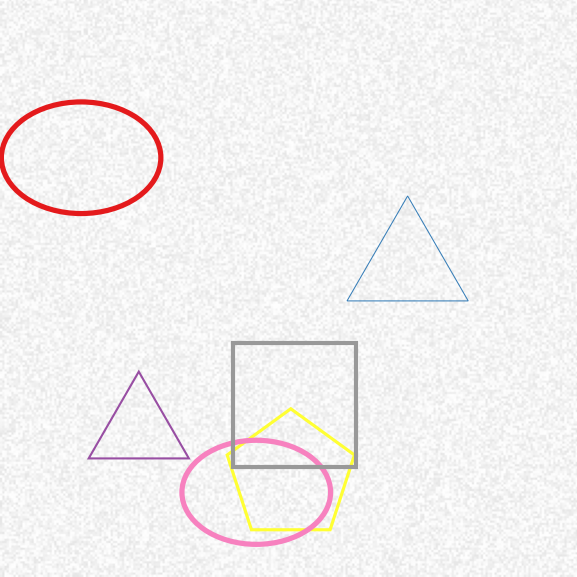[{"shape": "oval", "thickness": 2.5, "radius": 0.69, "center": [0.14, 0.726]}, {"shape": "triangle", "thickness": 0.5, "radius": 0.61, "center": [0.706, 0.539]}, {"shape": "triangle", "thickness": 1, "radius": 0.5, "center": [0.24, 0.255]}, {"shape": "pentagon", "thickness": 1.5, "radius": 0.58, "center": [0.504, 0.175]}, {"shape": "oval", "thickness": 2.5, "radius": 0.64, "center": [0.444, 0.147]}, {"shape": "square", "thickness": 2, "radius": 0.54, "center": [0.51, 0.298]}]